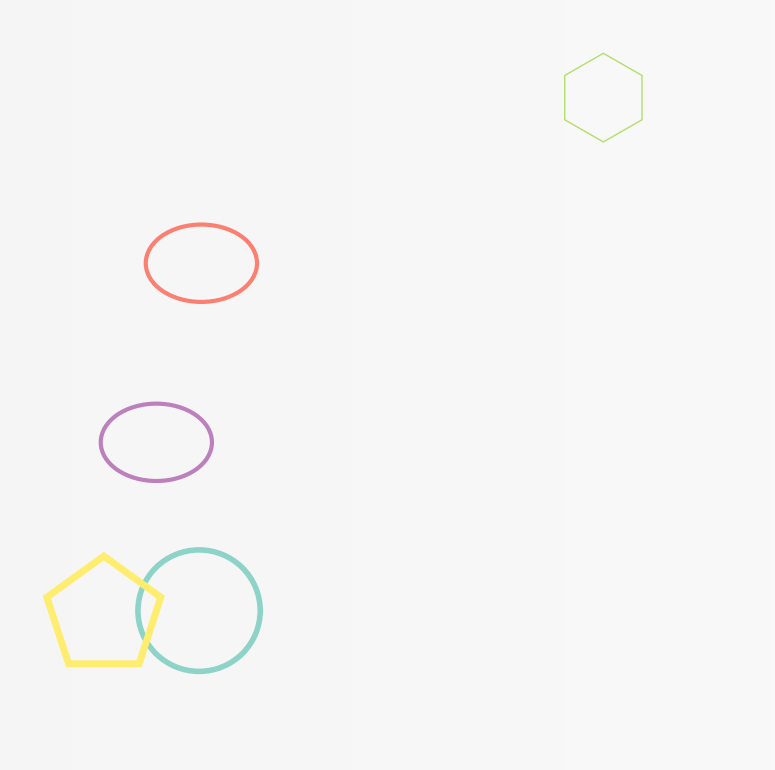[{"shape": "circle", "thickness": 2, "radius": 0.39, "center": [0.257, 0.207]}, {"shape": "oval", "thickness": 1.5, "radius": 0.36, "center": [0.26, 0.658]}, {"shape": "hexagon", "thickness": 0.5, "radius": 0.29, "center": [0.779, 0.873]}, {"shape": "oval", "thickness": 1.5, "radius": 0.36, "center": [0.202, 0.426]}, {"shape": "pentagon", "thickness": 2.5, "radius": 0.39, "center": [0.134, 0.201]}]